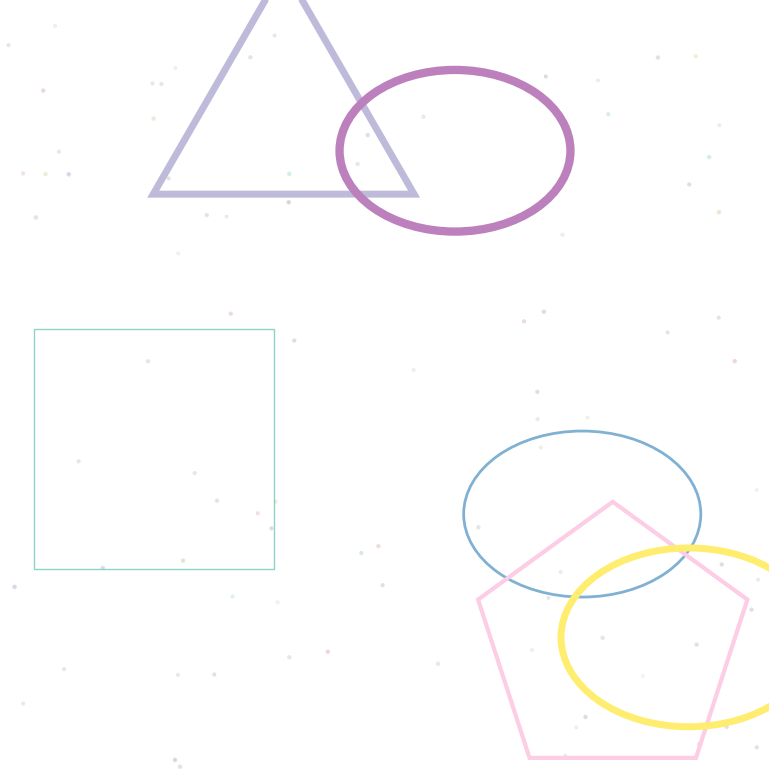[{"shape": "square", "thickness": 0.5, "radius": 0.78, "center": [0.2, 0.417]}, {"shape": "triangle", "thickness": 2.5, "radius": 0.98, "center": [0.368, 0.846]}, {"shape": "oval", "thickness": 1, "radius": 0.77, "center": [0.756, 0.332]}, {"shape": "pentagon", "thickness": 1.5, "radius": 0.92, "center": [0.796, 0.165]}, {"shape": "oval", "thickness": 3, "radius": 0.75, "center": [0.591, 0.804]}, {"shape": "oval", "thickness": 2.5, "radius": 0.83, "center": [0.894, 0.172]}]